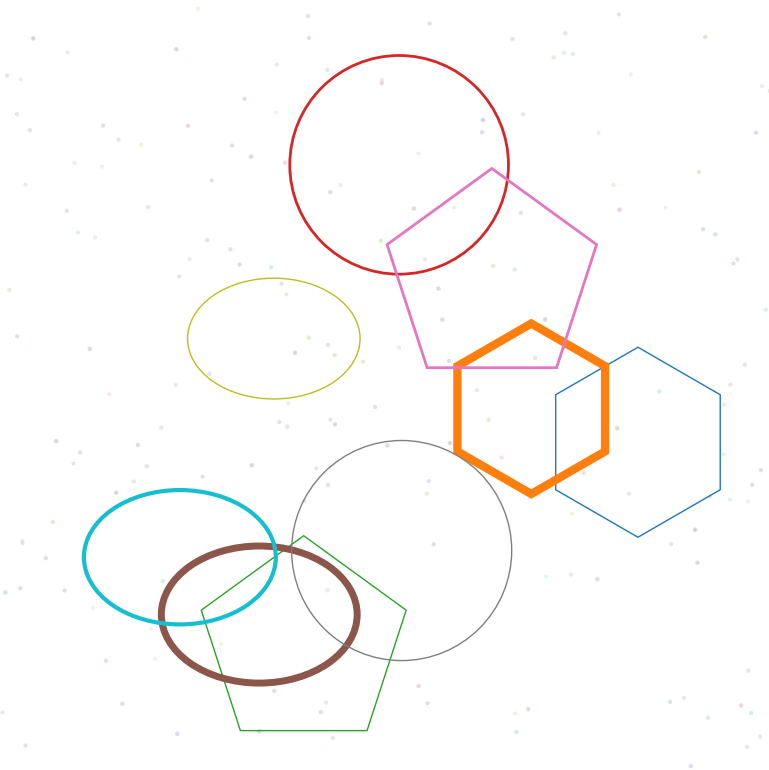[{"shape": "hexagon", "thickness": 0.5, "radius": 0.62, "center": [0.828, 0.426]}, {"shape": "hexagon", "thickness": 3, "radius": 0.55, "center": [0.69, 0.469]}, {"shape": "pentagon", "thickness": 0.5, "radius": 0.7, "center": [0.394, 0.164]}, {"shape": "circle", "thickness": 1, "radius": 0.71, "center": [0.518, 0.786]}, {"shape": "oval", "thickness": 2.5, "radius": 0.64, "center": [0.337, 0.202]}, {"shape": "pentagon", "thickness": 1, "radius": 0.72, "center": [0.639, 0.638]}, {"shape": "circle", "thickness": 0.5, "radius": 0.71, "center": [0.522, 0.285]}, {"shape": "oval", "thickness": 0.5, "radius": 0.56, "center": [0.356, 0.56]}, {"shape": "oval", "thickness": 1.5, "radius": 0.62, "center": [0.234, 0.276]}]